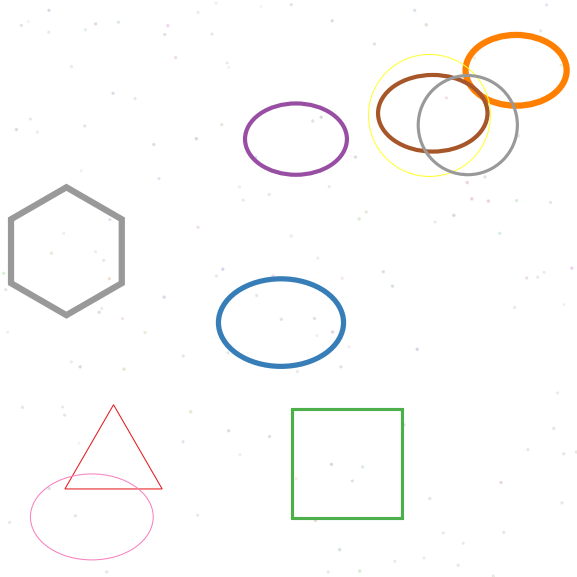[{"shape": "triangle", "thickness": 0.5, "radius": 0.49, "center": [0.197, 0.201]}, {"shape": "oval", "thickness": 2.5, "radius": 0.54, "center": [0.487, 0.441]}, {"shape": "square", "thickness": 1.5, "radius": 0.47, "center": [0.601, 0.197]}, {"shape": "oval", "thickness": 2, "radius": 0.44, "center": [0.513, 0.758]}, {"shape": "oval", "thickness": 3, "radius": 0.44, "center": [0.894, 0.877]}, {"shape": "circle", "thickness": 0.5, "radius": 0.53, "center": [0.744, 0.799]}, {"shape": "oval", "thickness": 2, "radius": 0.47, "center": [0.749, 0.803]}, {"shape": "oval", "thickness": 0.5, "radius": 0.53, "center": [0.159, 0.104]}, {"shape": "hexagon", "thickness": 3, "radius": 0.55, "center": [0.115, 0.564]}, {"shape": "circle", "thickness": 1.5, "radius": 0.43, "center": [0.81, 0.782]}]